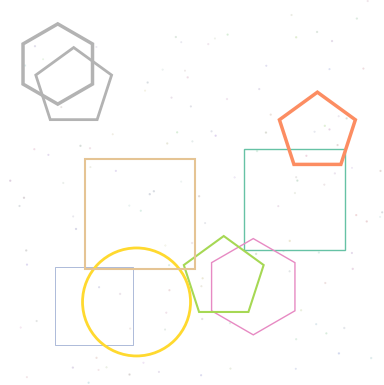[{"shape": "square", "thickness": 1, "radius": 0.66, "center": [0.765, 0.483]}, {"shape": "pentagon", "thickness": 2.5, "radius": 0.52, "center": [0.824, 0.657]}, {"shape": "square", "thickness": 0.5, "radius": 0.51, "center": [0.244, 0.206]}, {"shape": "hexagon", "thickness": 1, "radius": 0.63, "center": [0.658, 0.255]}, {"shape": "pentagon", "thickness": 1.5, "radius": 0.55, "center": [0.581, 0.278]}, {"shape": "circle", "thickness": 2, "radius": 0.7, "center": [0.355, 0.216]}, {"shape": "square", "thickness": 1.5, "radius": 0.71, "center": [0.363, 0.445]}, {"shape": "pentagon", "thickness": 2, "radius": 0.52, "center": [0.191, 0.773]}, {"shape": "hexagon", "thickness": 2.5, "radius": 0.52, "center": [0.15, 0.834]}]